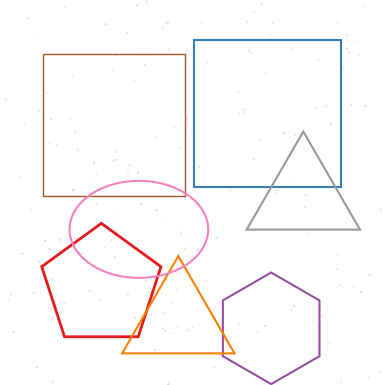[{"shape": "pentagon", "thickness": 2, "radius": 0.81, "center": [0.263, 0.257]}, {"shape": "square", "thickness": 1.5, "radius": 0.95, "center": [0.695, 0.706]}, {"shape": "hexagon", "thickness": 1.5, "radius": 0.72, "center": [0.704, 0.147]}, {"shape": "triangle", "thickness": 1.5, "radius": 0.84, "center": [0.463, 0.166]}, {"shape": "square", "thickness": 1, "radius": 0.92, "center": [0.296, 0.675]}, {"shape": "oval", "thickness": 1.5, "radius": 0.9, "center": [0.361, 0.404]}, {"shape": "triangle", "thickness": 1.5, "radius": 0.85, "center": [0.788, 0.489]}]